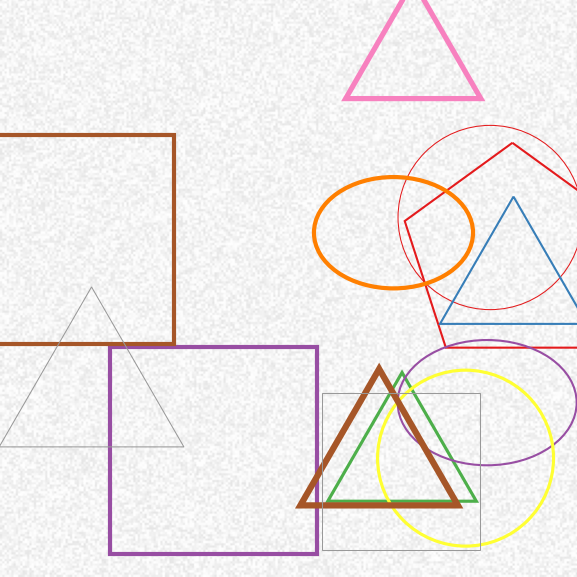[{"shape": "circle", "thickness": 0.5, "radius": 0.8, "center": [0.849, 0.622]}, {"shape": "pentagon", "thickness": 1, "radius": 0.98, "center": [0.887, 0.556]}, {"shape": "triangle", "thickness": 1, "radius": 0.73, "center": [0.889, 0.512]}, {"shape": "triangle", "thickness": 1.5, "radius": 0.74, "center": [0.696, 0.206]}, {"shape": "square", "thickness": 2, "radius": 0.89, "center": [0.37, 0.22]}, {"shape": "oval", "thickness": 1, "radius": 0.77, "center": [0.844, 0.302]}, {"shape": "oval", "thickness": 2, "radius": 0.69, "center": [0.681, 0.596]}, {"shape": "circle", "thickness": 1.5, "radius": 0.76, "center": [0.806, 0.206]}, {"shape": "square", "thickness": 2, "radius": 0.9, "center": [0.12, 0.585]}, {"shape": "triangle", "thickness": 3, "radius": 0.79, "center": [0.657, 0.203]}, {"shape": "triangle", "thickness": 2.5, "radius": 0.68, "center": [0.716, 0.896]}, {"shape": "triangle", "thickness": 0.5, "radius": 0.92, "center": [0.159, 0.318]}, {"shape": "square", "thickness": 0.5, "radius": 0.68, "center": [0.695, 0.183]}]